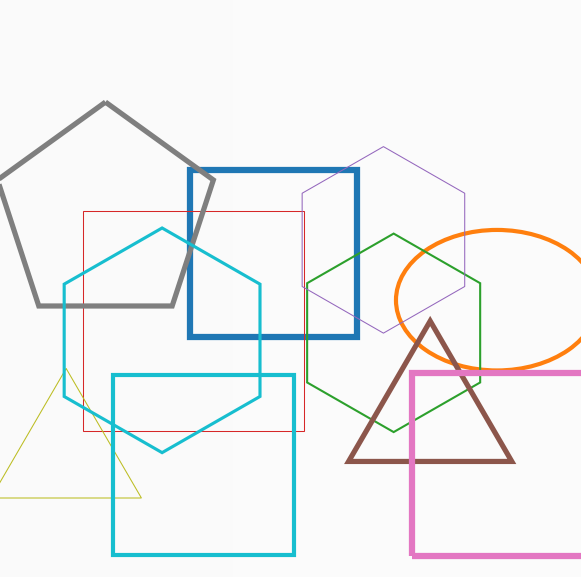[{"shape": "square", "thickness": 3, "radius": 0.72, "center": [0.471, 0.56]}, {"shape": "oval", "thickness": 2, "radius": 0.87, "center": [0.855, 0.479]}, {"shape": "hexagon", "thickness": 1, "radius": 0.86, "center": [0.677, 0.423]}, {"shape": "square", "thickness": 0.5, "radius": 0.95, "center": [0.333, 0.443]}, {"shape": "hexagon", "thickness": 0.5, "radius": 0.81, "center": [0.66, 0.584]}, {"shape": "triangle", "thickness": 2.5, "radius": 0.81, "center": [0.74, 0.281]}, {"shape": "square", "thickness": 3, "radius": 0.8, "center": [0.868, 0.195]}, {"shape": "pentagon", "thickness": 2.5, "radius": 0.98, "center": [0.181, 0.627]}, {"shape": "triangle", "thickness": 0.5, "radius": 0.75, "center": [0.114, 0.212]}, {"shape": "square", "thickness": 2, "radius": 0.78, "center": [0.349, 0.194]}, {"shape": "hexagon", "thickness": 1.5, "radius": 0.97, "center": [0.279, 0.41]}]